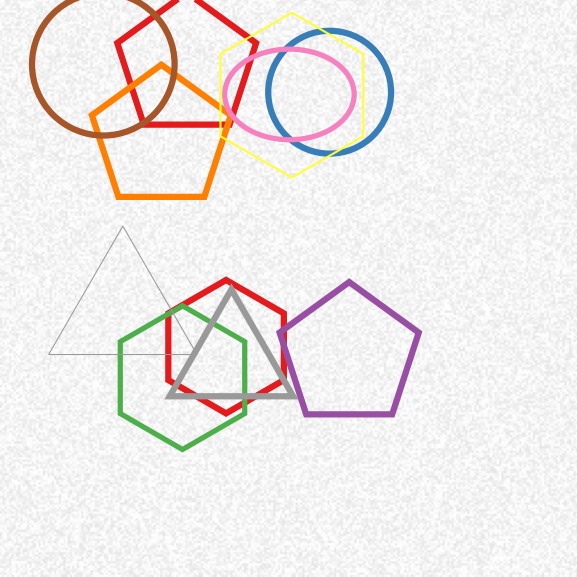[{"shape": "hexagon", "thickness": 3, "radius": 0.58, "center": [0.391, 0.399]}, {"shape": "pentagon", "thickness": 3, "radius": 0.63, "center": [0.323, 0.886]}, {"shape": "circle", "thickness": 3, "radius": 0.53, "center": [0.571, 0.839]}, {"shape": "hexagon", "thickness": 2.5, "radius": 0.62, "center": [0.316, 0.345]}, {"shape": "pentagon", "thickness": 3, "radius": 0.63, "center": [0.605, 0.384]}, {"shape": "pentagon", "thickness": 3, "radius": 0.63, "center": [0.279, 0.761]}, {"shape": "hexagon", "thickness": 1, "radius": 0.71, "center": [0.505, 0.834]}, {"shape": "circle", "thickness": 3, "radius": 0.62, "center": [0.179, 0.888]}, {"shape": "oval", "thickness": 2.5, "radius": 0.56, "center": [0.501, 0.836]}, {"shape": "triangle", "thickness": 0.5, "radius": 0.74, "center": [0.213, 0.459]}, {"shape": "triangle", "thickness": 3, "radius": 0.62, "center": [0.401, 0.375]}]